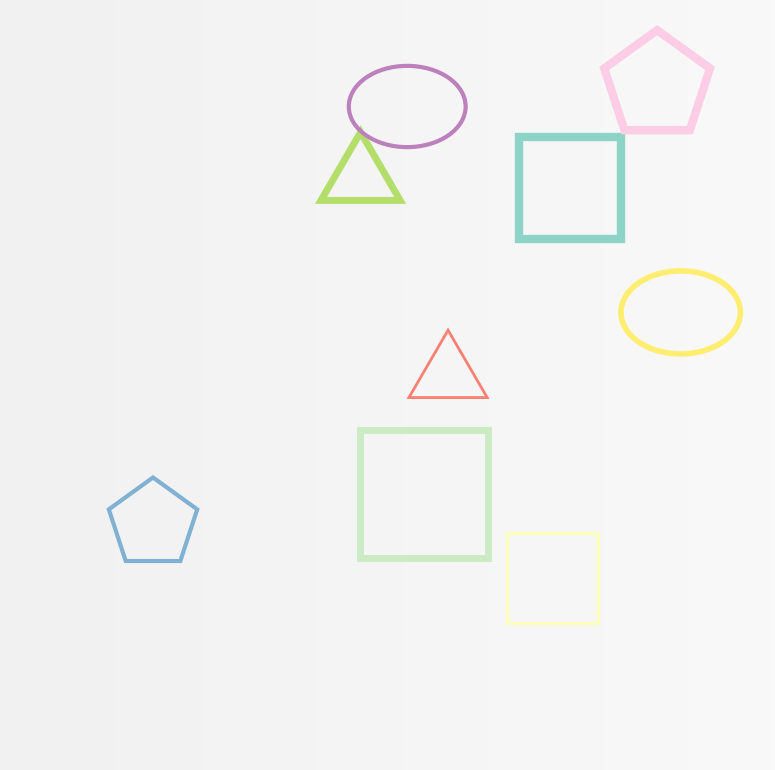[{"shape": "square", "thickness": 3, "radius": 0.33, "center": [0.735, 0.756]}, {"shape": "square", "thickness": 1, "radius": 0.29, "center": [0.713, 0.249]}, {"shape": "triangle", "thickness": 1, "radius": 0.29, "center": [0.578, 0.513]}, {"shape": "pentagon", "thickness": 1.5, "radius": 0.3, "center": [0.197, 0.32]}, {"shape": "triangle", "thickness": 2.5, "radius": 0.3, "center": [0.465, 0.769]}, {"shape": "pentagon", "thickness": 3, "radius": 0.36, "center": [0.848, 0.889]}, {"shape": "oval", "thickness": 1.5, "radius": 0.38, "center": [0.525, 0.862]}, {"shape": "square", "thickness": 2.5, "radius": 0.41, "center": [0.547, 0.359]}, {"shape": "oval", "thickness": 2, "radius": 0.39, "center": [0.878, 0.594]}]